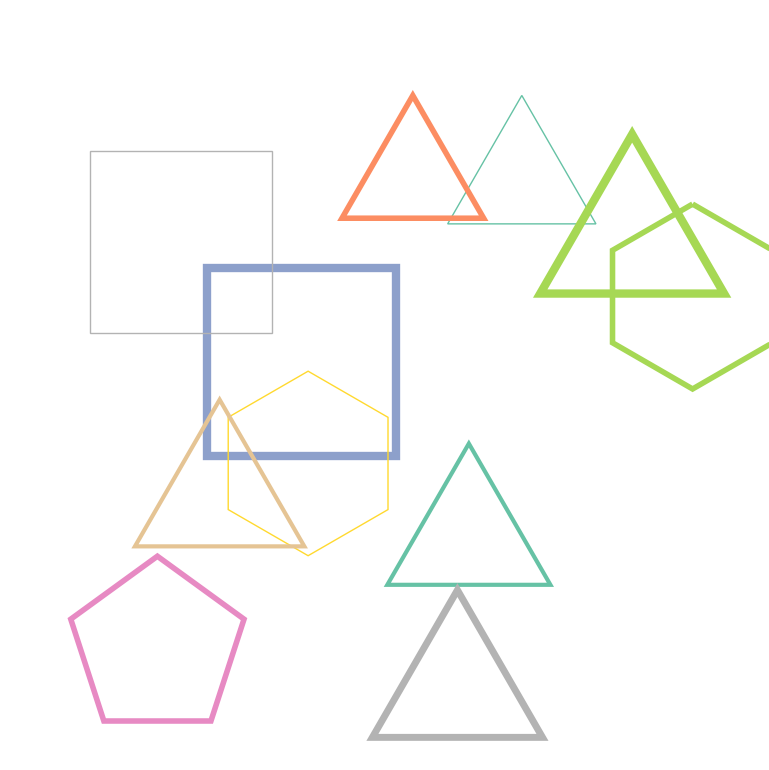[{"shape": "triangle", "thickness": 0.5, "radius": 0.56, "center": [0.678, 0.765]}, {"shape": "triangle", "thickness": 1.5, "radius": 0.61, "center": [0.609, 0.302]}, {"shape": "triangle", "thickness": 2, "radius": 0.53, "center": [0.536, 0.77]}, {"shape": "square", "thickness": 3, "radius": 0.61, "center": [0.391, 0.53]}, {"shape": "pentagon", "thickness": 2, "radius": 0.59, "center": [0.204, 0.159]}, {"shape": "triangle", "thickness": 3, "radius": 0.69, "center": [0.821, 0.688]}, {"shape": "hexagon", "thickness": 2, "radius": 0.6, "center": [0.899, 0.615]}, {"shape": "hexagon", "thickness": 0.5, "radius": 0.6, "center": [0.4, 0.398]}, {"shape": "triangle", "thickness": 1.5, "radius": 0.63, "center": [0.285, 0.354]}, {"shape": "triangle", "thickness": 2.5, "radius": 0.64, "center": [0.594, 0.106]}, {"shape": "square", "thickness": 0.5, "radius": 0.59, "center": [0.235, 0.685]}]